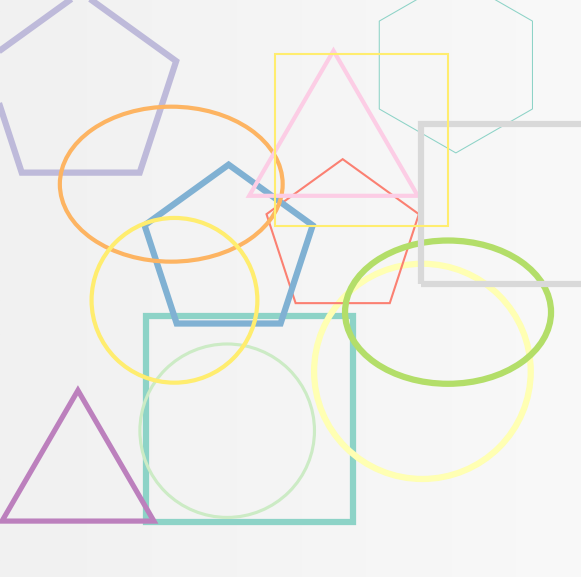[{"shape": "hexagon", "thickness": 0.5, "radius": 0.76, "center": [0.784, 0.887]}, {"shape": "square", "thickness": 3, "radius": 0.89, "center": [0.429, 0.273]}, {"shape": "circle", "thickness": 3, "radius": 0.93, "center": [0.727, 0.356]}, {"shape": "pentagon", "thickness": 3, "radius": 0.86, "center": [0.139, 0.84]}, {"shape": "pentagon", "thickness": 1, "radius": 0.69, "center": [0.59, 0.586]}, {"shape": "pentagon", "thickness": 3, "radius": 0.76, "center": [0.393, 0.562]}, {"shape": "oval", "thickness": 2, "radius": 0.96, "center": [0.295, 0.68]}, {"shape": "oval", "thickness": 3, "radius": 0.89, "center": [0.771, 0.459]}, {"shape": "triangle", "thickness": 2, "radius": 0.84, "center": [0.574, 0.744]}, {"shape": "square", "thickness": 3, "radius": 0.69, "center": [0.863, 0.646]}, {"shape": "triangle", "thickness": 2.5, "radius": 0.75, "center": [0.134, 0.172]}, {"shape": "circle", "thickness": 1.5, "radius": 0.75, "center": [0.391, 0.253]}, {"shape": "circle", "thickness": 2, "radius": 0.71, "center": [0.3, 0.479]}, {"shape": "square", "thickness": 1, "radius": 0.74, "center": [0.622, 0.757]}]